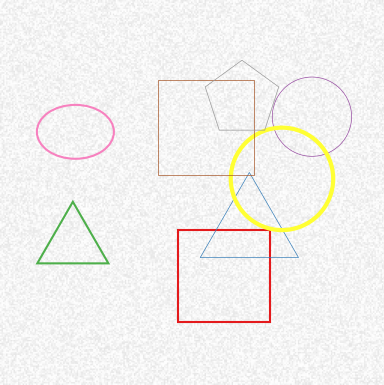[{"shape": "square", "thickness": 1.5, "radius": 0.59, "center": [0.582, 0.283]}, {"shape": "triangle", "thickness": 0.5, "radius": 0.74, "center": [0.648, 0.405]}, {"shape": "triangle", "thickness": 1.5, "radius": 0.53, "center": [0.189, 0.369]}, {"shape": "circle", "thickness": 0.5, "radius": 0.52, "center": [0.81, 0.697]}, {"shape": "circle", "thickness": 3, "radius": 0.67, "center": [0.732, 0.535]}, {"shape": "square", "thickness": 0.5, "radius": 0.62, "center": [0.535, 0.669]}, {"shape": "oval", "thickness": 1.5, "radius": 0.5, "center": [0.196, 0.658]}, {"shape": "pentagon", "thickness": 0.5, "radius": 0.5, "center": [0.628, 0.743]}]